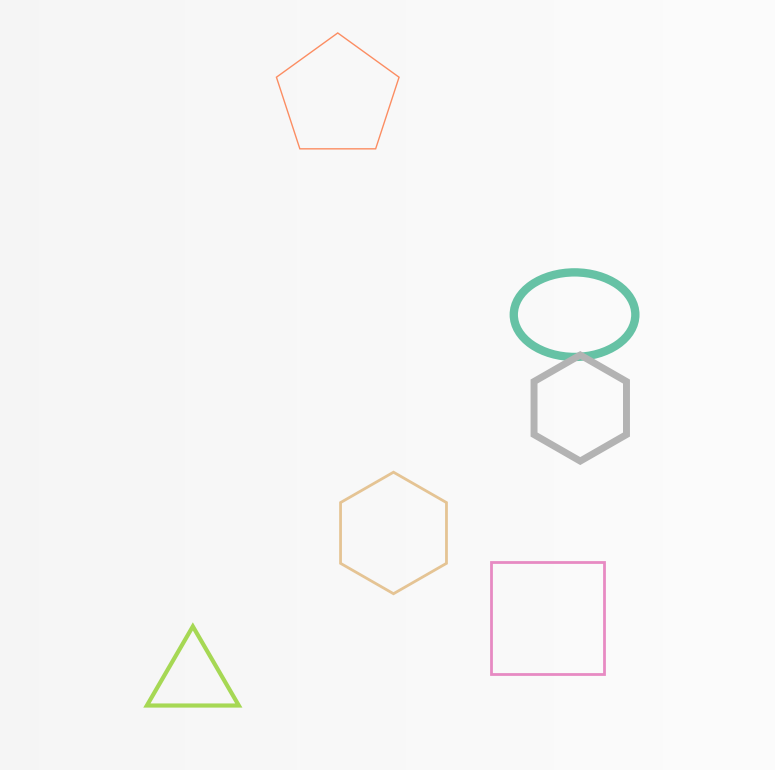[{"shape": "oval", "thickness": 3, "radius": 0.39, "center": [0.741, 0.591]}, {"shape": "pentagon", "thickness": 0.5, "radius": 0.42, "center": [0.436, 0.874]}, {"shape": "square", "thickness": 1, "radius": 0.36, "center": [0.706, 0.198]}, {"shape": "triangle", "thickness": 1.5, "radius": 0.34, "center": [0.249, 0.118]}, {"shape": "hexagon", "thickness": 1, "radius": 0.39, "center": [0.508, 0.308]}, {"shape": "hexagon", "thickness": 2.5, "radius": 0.34, "center": [0.749, 0.47]}]